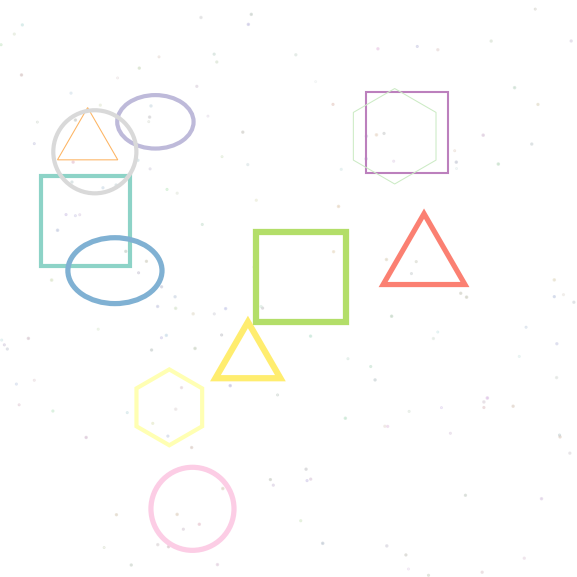[{"shape": "square", "thickness": 2, "radius": 0.39, "center": [0.148, 0.616]}, {"shape": "hexagon", "thickness": 2, "radius": 0.33, "center": [0.293, 0.294]}, {"shape": "oval", "thickness": 2, "radius": 0.33, "center": [0.269, 0.788]}, {"shape": "triangle", "thickness": 2.5, "radius": 0.41, "center": [0.734, 0.547]}, {"shape": "oval", "thickness": 2.5, "radius": 0.41, "center": [0.199, 0.53]}, {"shape": "triangle", "thickness": 0.5, "radius": 0.3, "center": [0.152, 0.753]}, {"shape": "square", "thickness": 3, "radius": 0.39, "center": [0.522, 0.52]}, {"shape": "circle", "thickness": 2.5, "radius": 0.36, "center": [0.333, 0.118]}, {"shape": "circle", "thickness": 2, "radius": 0.36, "center": [0.164, 0.736]}, {"shape": "square", "thickness": 1, "radius": 0.35, "center": [0.705, 0.77]}, {"shape": "hexagon", "thickness": 0.5, "radius": 0.41, "center": [0.683, 0.763]}, {"shape": "triangle", "thickness": 3, "radius": 0.32, "center": [0.429, 0.377]}]